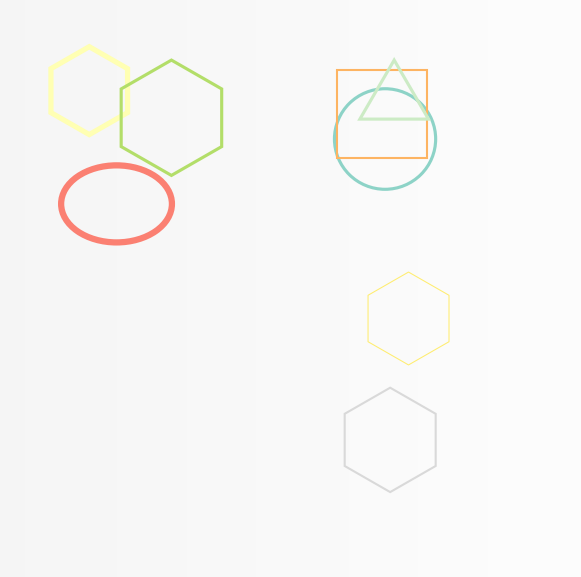[{"shape": "circle", "thickness": 1.5, "radius": 0.44, "center": [0.662, 0.758]}, {"shape": "hexagon", "thickness": 2.5, "radius": 0.38, "center": [0.154, 0.842]}, {"shape": "oval", "thickness": 3, "radius": 0.48, "center": [0.2, 0.646]}, {"shape": "square", "thickness": 1, "radius": 0.38, "center": [0.657, 0.802]}, {"shape": "hexagon", "thickness": 1.5, "radius": 0.5, "center": [0.295, 0.795]}, {"shape": "hexagon", "thickness": 1, "radius": 0.45, "center": [0.671, 0.237]}, {"shape": "triangle", "thickness": 1.5, "radius": 0.34, "center": [0.678, 0.827]}, {"shape": "hexagon", "thickness": 0.5, "radius": 0.4, "center": [0.703, 0.448]}]